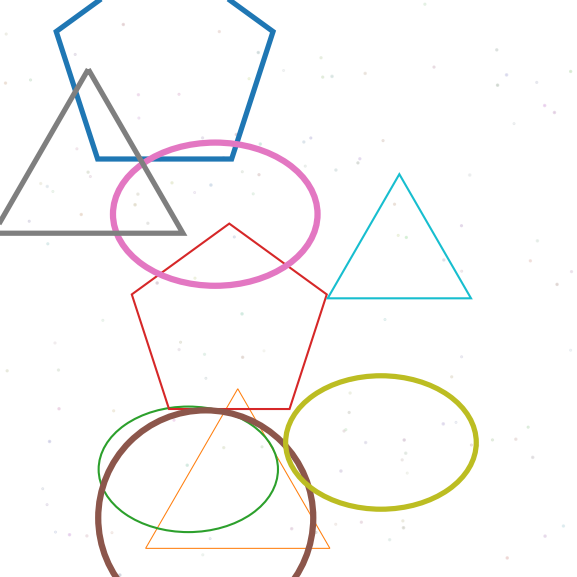[{"shape": "pentagon", "thickness": 2.5, "radius": 0.99, "center": [0.285, 0.883]}, {"shape": "triangle", "thickness": 0.5, "radius": 0.92, "center": [0.412, 0.142]}, {"shape": "oval", "thickness": 1, "radius": 0.78, "center": [0.326, 0.186]}, {"shape": "pentagon", "thickness": 1, "radius": 0.89, "center": [0.397, 0.434]}, {"shape": "circle", "thickness": 3, "radius": 0.93, "center": [0.356, 0.102]}, {"shape": "oval", "thickness": 3, "radius": 0.89, "center": [0.373, 0.628]}, {"shape": "triangle", "thickness": 2.5, "radius": 0.95, "center": [0.153, 0.69]}, {"shape": "oval", "thickness": 2.5, "radius": 0.83, "center": [0.66, 0.233]}, {"shape": "triangle", "thickness": 1, "radius": 0.72, "center": [0.691, 0.554]}]